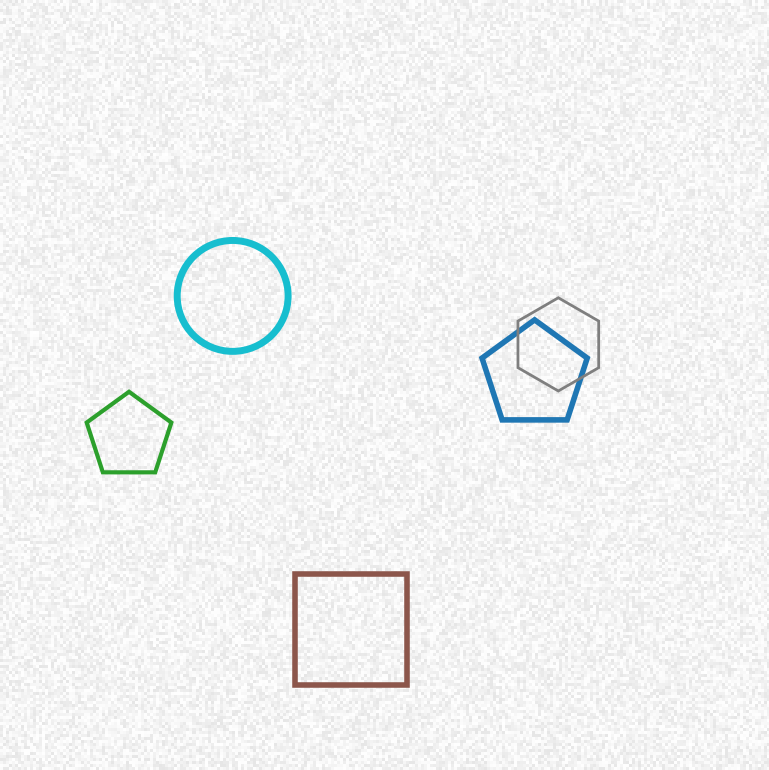[{"shape": "pentagon", "thickness": 2, "radius": 0.36, "center": [0.694, 0.513]}, {"shape": "pentagon", "thickness": 1.5, "radius": 0.29, "center": [0.168, 0.433]}, {"shape": "square", "thickness": 2, "radius": 0.36, "center": [0.456, 0.183]}, {"shape": "hexagon", "thickness": 1, "radius": 0.3, "center": [0.725, 0.553]}, {"shape": "circle", "thickness": 2.5, "radius": 0.36, "center": [0.302, 0.616]}]